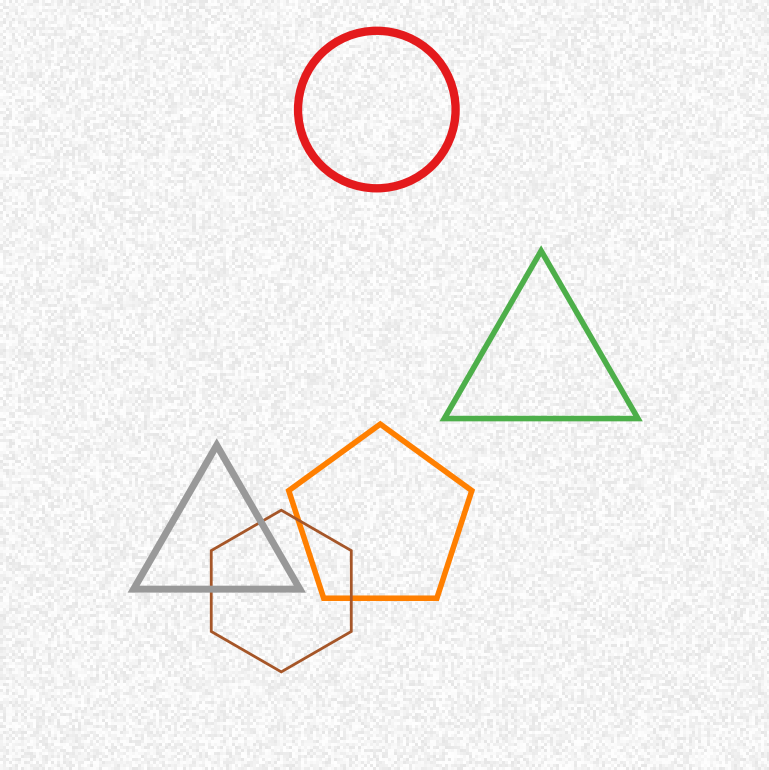[{"shape": "circle", "thickness": 3, "radius": 0.51, "center": [0.489, 0.858]}, {"shape": "triangle", "thickness": 2, "radius": 0.73, "center": [0.703, 0.529]}, {"shape": "pentagon", "thickness": 2, "radius": 0.63, "center": [0.494, 0.324]}, {"shape": "hexagon", "thickness": 1, "radius": 0.52, "center": [0.365, 0.232]}, {"shape": "triangle", "thickness": 2.5, "radius": 0.62, "center": [0.281, 0.297]}]